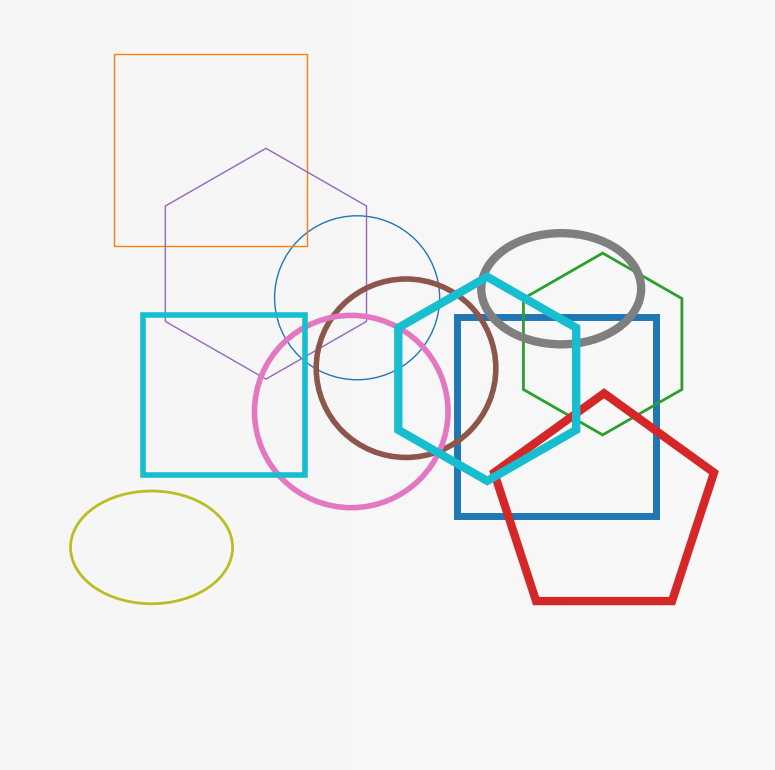[{"shape": "circle", "thickness": 0.5, "radius": 0.53, "center": [0.461, 0.613]}, {"shape": "square", "thickness": 2.5, "radius": 0.64, "center": [0.718, 0.459]}, {"shape": "square", "thickness": 0.5, "radius": 0.62, "center": [0.272, 0.805]}, {"shape": "hexagon", "thickness": 1, "radius": 0.59, "center": [0.778, 0.553]}, {"shape": "pentagon", "thickness": 3, "radius": 0.75, "center": [0.779, 0.34]}, {"shape": "hexagon", "thickness": 0.5, "radius": 0.75, "center": [0.343, 0.658]}, {"shape": "circle", "thickness": 2, "radius": 0.58, "center": [0.524, 0.522]}, {"shape": "circle", "thickness": 2, "radius": 0.62, "center": [0.453, 0.466]}, {"shape": "oval", "thickness": 3, "radius": 0.52, "center": [0.724, 0.625]}, {"shape": "oval", "thickness": 1, "radius": 0.52, "center": [0.196, 0.289]}, {"shape": "hexagon", "thickness": 3, "radius": 0.66, "center": [0.629, 0.508]}, {"shape": "square", "thickness": 2, "radius": 0.52, "center": [0.289, 0.487]}]